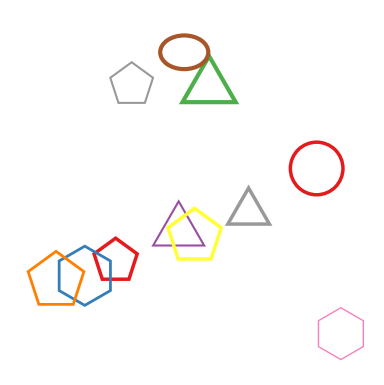[{"shape": "circle", "thickness": 2.5, "radius": 0.34, "center": [0.822, 0.562]}, {"shape": "pentagon", "thickness": 2.5, "radius": 0.29, "center": [0.3, 0.322]}, {"shape": "hexagon", "thickness": 2, "radius": 0.38, "center": [0.22, 0.284]}, {"shape": "triangle", "thickness": 3, "radius": 0.4, "center": [0.543, 0.775]}, {"shape": "triangle", "thickness": 1.5, "radius": 0.38, "center": [0.464, 0.401]}, {"shape": "pentagon", "thickness": 2, "radius": 0.38, "center": [0.146, 0.271]}, {"shape": "pentagon", "thickness": 2.5, "radius": 0.36, "center": [0.505, 0.386]}, {"shape": "oval", "thickness": 3, "radius": 0.31, "center": [0.479, 0.864]}, {"shape": "hexagon", "thickness": 1, "radius": 0.34, "center": [0.885, 0.133]}, {"shape": "pentagon", "thickness": 1.5, "radius": 0.29, "center": [0.342, 0.78]}, {"shape": "triangle", "thickness": 2.5, "radius": 0.31, "center": [0.646, 0.449]}]